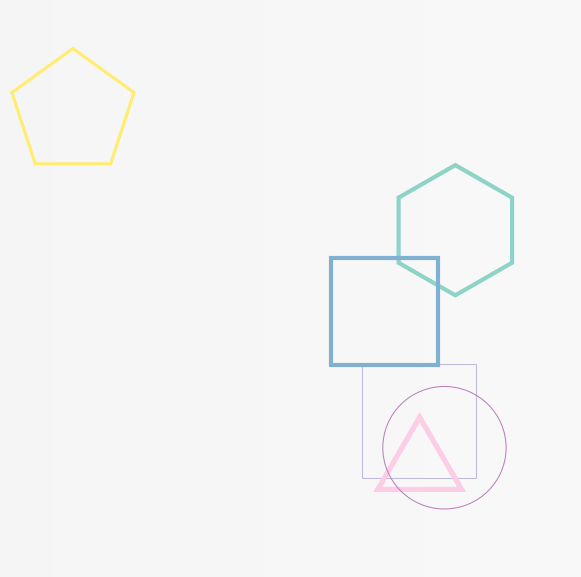[{"shape": "hexagon", "thickness": 2, "radius": 0.56, "center": [0.783, 0.601]}, {"shape": "square", "thickness": 0.5, "radius": 0.49, "center": [0.721, 0.271]}, {"shape": "square", "thickness": 2, "radius": 0.46, "center": [0.662, 0.459]}, {"shape": "triangle", "thickness": 2.5, "radius": 0.42, "center": [0.722, 0.193]}, {"shape": "circle", "thickness": 0.5, "radius": 0.53, "center": [0.765, 0.224]}, {"shape": "pentagon", "thickness": 1.5, "radius": 0.55, "center": [0.125, 0.805]}]